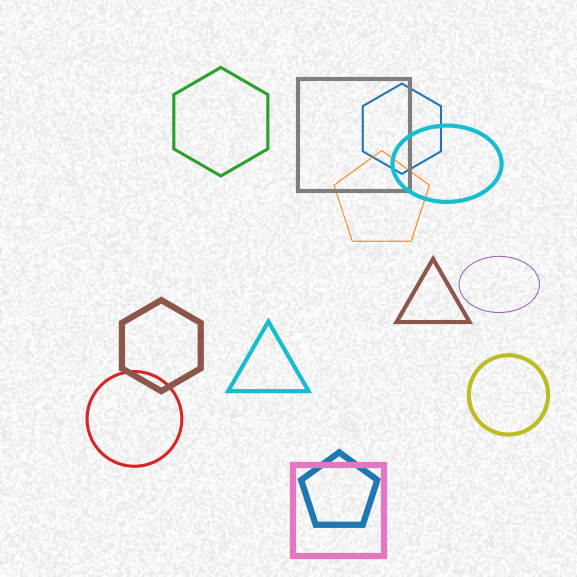[{"shape": "pentagon", "thickness": 3, "radius": 0.35, "center": [0.587, 0.147]}, {"shape": "hexagon", "thickness": 1, "radius": 0.39, "center": [0.696, 0.776]}, {"shape": "pentagon", "thickness": 0.5, "radius": 0.43, "center": [0.661, 0.652]}, {"shape": "hexagon", "thickness": 1.5, "radius": 0.47, "center": [0.382, 0.788]}, {"shape": "circle", "thickness": 1.5, "radius": 0.41, "center": [0.233, 0.274]}, {"shape": "oval", "thickness": 0.5, "radius": 0.35, "center": [0.865, 0.507]}, {"shape": "hexagon", "thickness": 3, "radius": 0.39, "center": [0.279, 0.401]}, {"shape": "triangle", "thickness": 2, "radius": 0.36, "center": [0.75, 0.478]}, {"shape": "square", "thickness": 3, "radius": 0.39, "center": [0.586, 0.116]}, {"shape": "square", "thickness": 2, "radius": 0.48, "center": [0.613, 0.765]}, {"shape": "circle", "thickness": 2, "radius": 0.34, "center": [0.88, 0.315]}, {"shape": "triangle", "thickness": 2, "radius": 0.4, "center": [0.465, 0.362]}, {"shape": "oval", "thickness": 2, "radius": 0.47, "center": [0.774, 0.716]}]